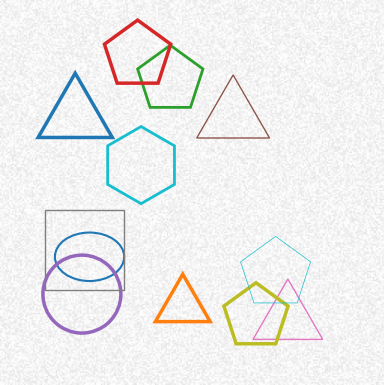[{"shape": "oval", "thickness": 1.5, "radius": 0.45, "center": [0.233, 0.333]}, {"shape": "triangle", "thickness": 2.5, "radius": 0.56, "center": [0.195, 0.699]}, {"shape": "triangle", "thickness": 2.5, "radius": 0.41, "center": [0.475, 0.206]}, {"shape": "pentagon", "thickness": 2, "radius": 0.45, "center": [0.442, 0.793]}, {"shape": "pentagon", "thickness": 2.5, "radius": 0.45, "center": [0.357, 0.857]}, {"shape": "circle", "thickness": 2.5, "radius": 0.51, "center": [0.213, 0.236]}, {"shape": "triangle", "thickness": 1, "radius": 0.55, "center": [0.606, 0.696]}, {"shape": "triangle", "thickness": 1, "radius": 0.52, "center": [0.748, 0.171]}, {"shape": "square", "thickness": 1, "radius": 0.52, "center": [0.22, 0.351]}, {"shape": "pentagon", "thickness": 2.5, "radius": 0.44, "center": [0.665, 0.178]}, {"shape": "hexagon", "thickness": 2, "radius": 0.5, "center": [0.366, 0.571]}, {"shape": "pentagon", "thickness": 0.5, "radius": 0.48, "center": [0.716, 0.29]}]